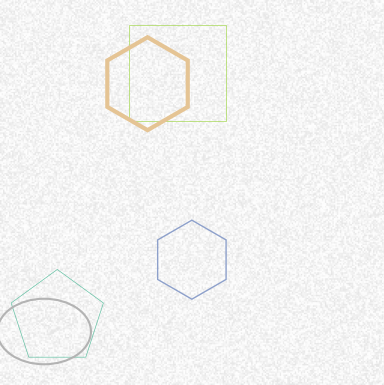[{"shape": "pentagon", "thickness": 0.5, "radius": 0.63, "center": [0.149, 0.174]}, {"shape": "hexagon", "thickness": 1, "radius": 0.51, "center": [0.498, 0.326]}, {"shape": "square", "thickness": 0.5, "radius": 0.63, "center": [0.462, 0.81]}, {"shape": "hexagon", "thickness": 3, "radius": 0.6, "center": [0.383, 0.783]}, {"shape": "oval", "thickness": 1.5, "radius": 0.61, "center": [0.115, 0.139]}]